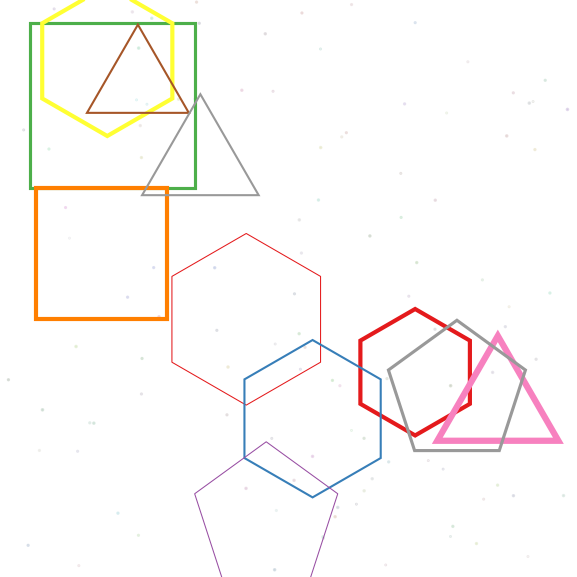[{"shape": "hexagon", "thickness": 2, "radius": 0.55, "center": [0.719, 0.355]}, {"shape": "hexagon", "thickness": 0.5, "radius": 0.74, "center": [0.426, 0.446]}, {"shape": "hexagon", "thickness": 1, "radius": 0.68, "center": [0.541, 0.274]}, {"shape": "square", "thickness": 1.5, "radius": 0.71, "center": [0.195, 0.816]}, {"shape": "pentagon", "thickness": 0.5, "radius": 0.65, "center": [0.461, 0.104]}, {"shape": "square", "thickness": 2, "radius": 0.57, "center": [0.175, 0.56]}, {"shape": "hexagon", "thickness": 2, "radius": 0.65, "center": [0.186, 0.894]}, {"shape": "triangle", "thickness": 1, "radius": 0.51, "center": [0.239, 0.855]}, {"shape": "triangle", "thickness": 3, "radius": 0.61, "center": [0.862, 0.296]}, {"shape": "pentagon", "thickness": 1.5, "radius": 0.62, "center": [0.791, 0.32]}, {"shape": "triangle", "thickness": 1, "radius": 0.58, "center": [0.347, 0.719]}]